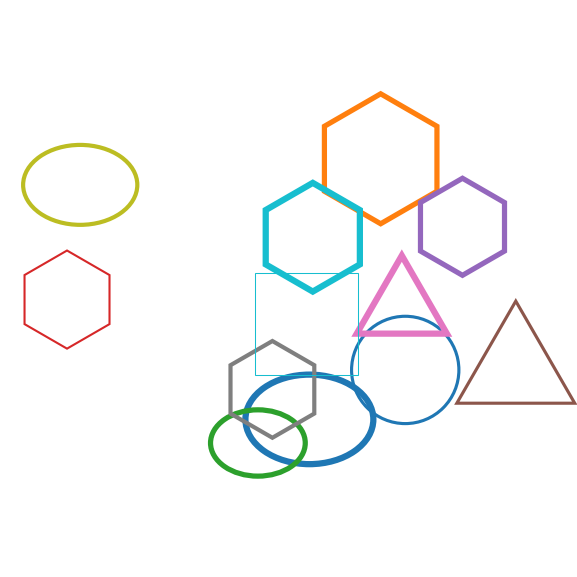[{"shape": "circle", "thickness": 1.5, "radius": 0.46, "center": [0.702, 0.359]}, {"shape": "oval", "thickness": 3, "radius": 0.55, "center": [0.536, 0.273]}, {"shape": "hexagon", "thickness": 2.5, "radius": 0.56, "center": [0.659, 0.724]}, {"shape": "oval", "thickness": 2.5, "radius": 0.41, "center": [0.447, 0.232]}, {"shape": "hexagon", "thickness": 1, "radius": 0.42, "center": [0.116, 0.48]}, {"shape": "hexagon", "thickness": 2.5, "radius": 0.42, "center": [0.801, 0.606]}, {"shape": "triangle", "thickness": 1.5, "radius": 0.59, "center": [0.893, 0.36]}, {"shape": "triangle", "thickness": 3, "radius": 0.45, "center": [0.696, 0.466]}, {"shape": "hexagon", "thickness": 2, "radius": 0.42, "center": [0.472, 0.325]}, {"shape": "oval", "thickness": 2, "radius": 0.49, "center": [0.139, 0.679]}, {"shape": "square", "thickness": 0.5, "radius": 0.44, "center": [0.531, 0.438]}, {"shape": "hexagon", "thickness": 3, "radius": 0.47, "center": [0.542, 0.588]}]